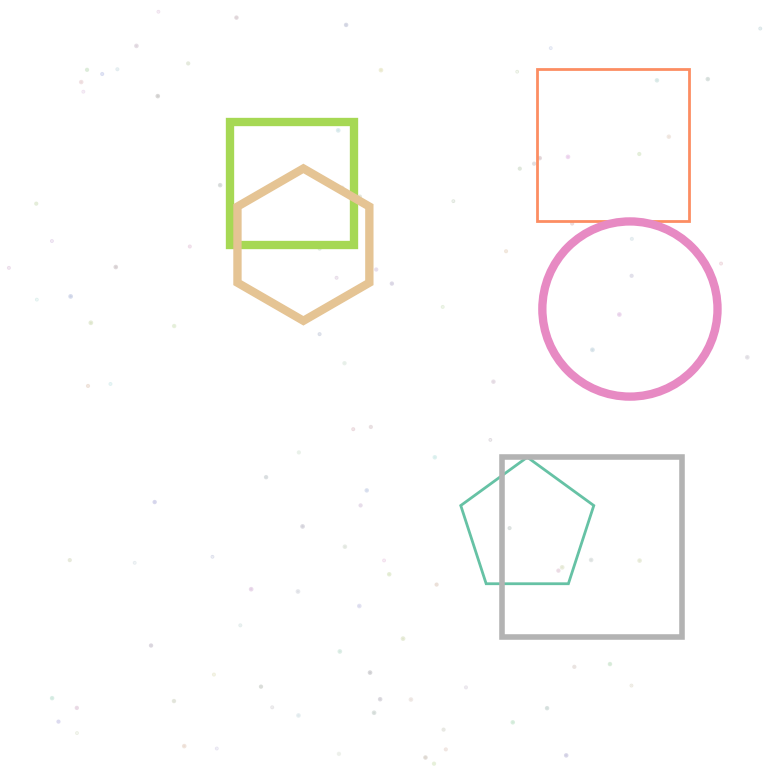[{"shape": "pentagon", "thickness": 1, "radius": 0.45, "center": [0.685, 0.315]}, {"shape": "square", "thickness": 1, "radius": 0.49, "center": [0.796, 0.811]}, {"shape": "circle", "thickness": 3, "radius": 0.57, "center": [0.818, 0.599]}, {"shape": "square", "thickness": 3, "radius": 0.4, "center": [0.379, 0.762]}, {"shape": "hexagon", "thickness": 3, "radius": 0.49, "center": [0.394, 0.682]}, {"shape": "square", "thickness": 2, "radius": 0.58, "center": [0.768, 0.289]}]